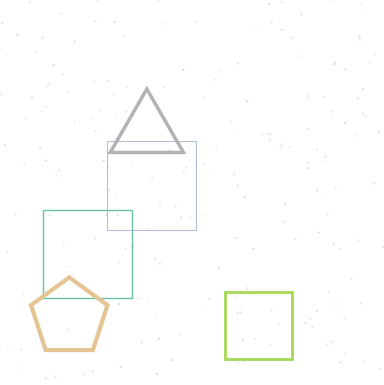[{"shape": "square", "thickness": 1, "radius": 0.57, "center": [0.228, 0.34]}, {"shape": "square", "thickness": 0.5, "radius": 0.58, "center": [0.393, 0.518]}, {"shape": "square", "thickness": 2, "radius": 0.44, "center": [0.672, 0.155]}, {"shape": "pentagon", "thickness": 3, "radius": 0.52, "center": [0.18, 0.175]}, {"shape": "triangle", "thickness": 2.5, "radius": 0.55, "center": [0.381, 0.659]}]